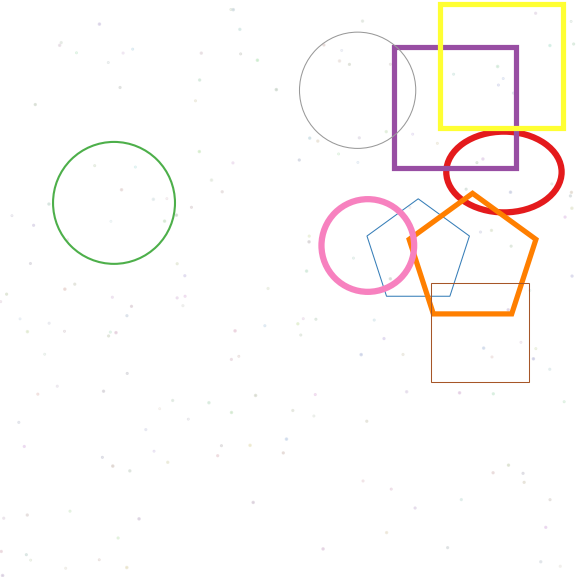[{"shape": "oval", "thickness": 3, "radius": 0.5, "center": [0.873, 0.701]}, {"shape": "pentagon", "thickness": 0.5, "radius": 0.47, "center": [0.724, 0.562]}, {"shape": "circle", "thickness": 1, "radius": 0.53, "center": [0.197, 0.648]}, {"shape": "square", "thickness": 2.5, "radius": 0.52, "center": [0.788, 0.812]}, {"shape": "pentagon", "thickness": 2.5, "radius": 0.58, "center": [0.818, 0.549]}, {"shape": "square", "thickness": 2.5, "radius": 0.53, "center": [0.868, 0.885]}, {"shape": "square", "thickness": 0.5, "radius": 0.43, "center": [0.831, 0.424]}, {"shape": "circle", "thickness": 3, "radius": 0.4, "center": [0.637, 0.574]}, {"shape": "circle", "thickness": 0.5, "radius": 0.5, "center": [0.619, 0.843]}]